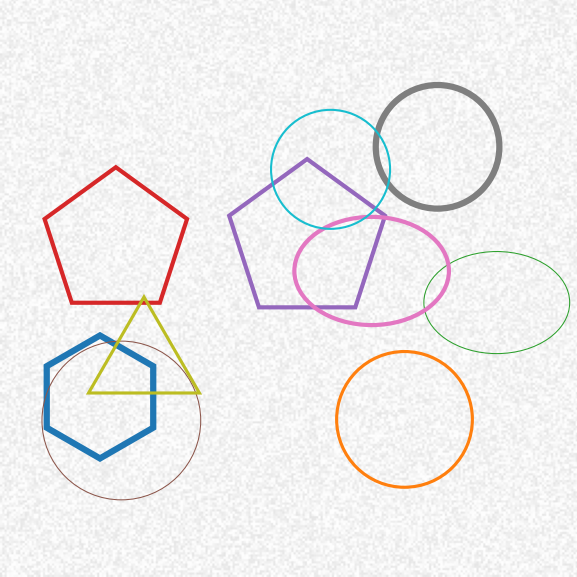[{"shape": "hexagon", "thickness": 3, "radius": 0.53, "center": [0.173, 0.312]}, {"shape": "circle", "thickness": 1.5, "radius": 0.59, "center": [0.7, 0.273]}, {"shape": "oval", "thickness": 0.5, "radius": 0.63, "center": [0.86, 0.475]}, {"shape": "pentagon", "thickness": 2, "radius": 0.65, "center": [0.201, 0.58]}, {"shape": "pentagon", "thickness": 2, "radius": 0.71, "center": [0.532, 0.582]}, {"shape": "circle", "thickness": 0.5, "radius": 0.69, "center": [0.21, 0.271]}, {"shape": "oval", "thickness": 2, "radius": 0.67, "center": [0.644, 0.53]}, {"shape": "circle", "thickness": 3, "radius": 0.54, "center": [0.758, 0.745]}, {"shape": "triangle", "thickness": 1.5, "radius": 0.55, "center": [0.249, 0.374]}, {"shape": "circle", "thickness": 1, "radius": 0.52, "center": [0.572, 0.706]}]